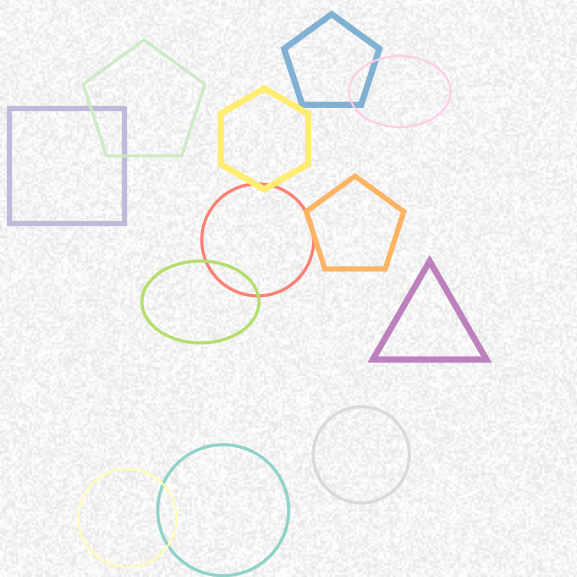[{"shape": "circle", "thickness": 1.5, "radius": 0.57, "center": [0.387, 0.116]}, {"shape": "circle", "thickness": 1, "radius": 0.42, "center": [0.221, 0.102]}, {"shape": "square", "thickness": 2.5, "radius": 0.5, "center": [0.115, 0.712]}, {"shape": "circle", "thickness": 1.5, "radius": 0.48, "center": [0.446, 0.584]}, {"shape": "pentagon", "thickness": 3, "radius": 0.43, "center": [0.574, 0.888]}, {"shape": "pentagon", "thickness": 2.5, "radius": 0.44, "center": [0.615, 0.605]}, {"shape": "oval", "thickness": 1.5, "radius": 0.51, "center": [0.347, 0.476]}, {"shape": "oval", "thickness": 1, "radius": 0.44, "center": [0.692, 0.84]}, {"shape": "circle", "thickness": 1.5, "radius": 0.42, "center": [0.626, 0.211]}, {"shape": "triangle", "thickness": 3, "radius": 0.57, "center": [0.744, 0.433]}, {"shape": "pentagon", "thickness": 1.5, "radius": 0.55, "center": [0.249, 0.819]}, {"shape": "hexagon", "thickness": 3, "radius": 0.44, "center": [0.458, 0.759]}]